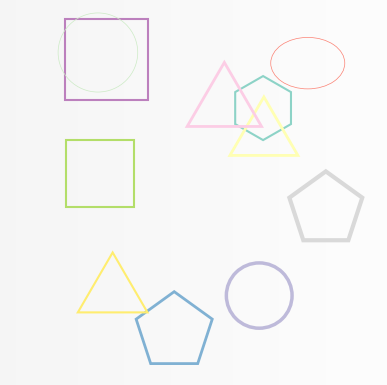[{"shape": "hexagon", "thickness": 1.5, "radius": 0.42, "center": [0.679, 0.719]}, {"shape": "triangle", "thickness": 2, "radius": 0.51, "center": [0.681, 0.647]}, {"shape": "circle", "thickness": 2.5, "radius": 0.42, "center": [0.669, 0.232]}, {"shape": "oval", "thickness": 0.5, "radius": 0.48, "center": [0.794, 0.836]}, {"shape": "pentagon", "thickness": 2, "radius": 0.52, "center": [0.45, 0.139]}, {"shape": "square", "thickness": 1.5, "radius": 0.44, "center": [0.259, 0.549]}, {"shape": "triangle", "thickness": 2, "radius": 0.55, "center": [0.579, 0.727]}, {"shape": "pentagon", "thickness": 3, "radius": 0.49, "center": [0.841, 0.456]}, {"shape": "square", "thickness": 1.5, "radius": 0.53, "center": [0.275, 0.845]}, {"shape": "circle", "thickness": 0.5, "radius": 0.51, "center": [0.253, 0.864]}, {"shape": "triangle", "thickness": 1.5, "radius": 0.52, "center": [0.291, 0.24]}]